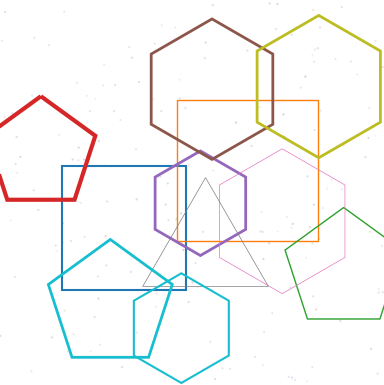[{"shape": "square", "thickness": 1.5, "radius": 0.81, "center": [0.323, 0.408]}, {"shape": "square", "thickness": 1, "radius": 0.91, "center": [0.643, 0.557]}, {"shape": "pentagon", "thickness": 1, "radius": 0.8, "center": [0.893, 0.301]}, {"shape": "pentagon", "thickness": 3, "radius": 0.74, "center": [0.106, 0.601]}, {"shape": "hexagon", "thickness": 2, "radius": 0.68, "center": [0.521, 0.472]}, {"shape": "hexagon", "thickness": 2, "radius": 0.91, "center": [0.551, 0.768]}, {"shape": "hexagon", "thickness": 0.5, "radius": 0.94, "center": [0.733, 0.425]}, {"shape": "triangle", "thickness": 0.5, "radius": 0.94, "center": [0.534, 0.35]}, {"shape": "hexagon", "thickness": 2, "radius": 0.92, "center": [0.828, 0.775]}, {"shape": "pentagon", "thickness": 2, "radius": 0.85, "center": [0.287, 0.209]}, {"shape": "hexagon", "thickness": 1.5, "radius": 0.71, "center": [0.471, 0.148]}]